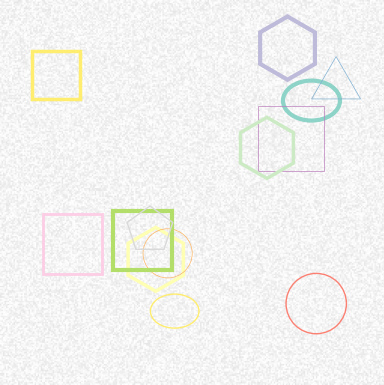[{"shape": "oval", "thickness": 3, "radius": 0.37, "center": [0.809, 0.739]}, {"shape": "hexagon", "thickness": 2.5, "radius": 0.41, "center": [0.405, 0.326]}, {"shape": "hexagon", "thickness": 3, "radius": 0.41, "center": [0.747, 0.875]}, {"shape": "circle", "thickness": 1, "radius": 0.39, "center": [0.821, 0.212]}, {"shape": "triangle", "thickness": 0.5, "radius": 0.37, "center": [0.873, 0.78]}, {"shape": "circle", "thickness": 0.5, "radius": 0.32, "center": [0.435, 0.342]}, {"shape": "square", "thickness": 3, "radius": 0.38, "center": [0.371, 0.375]}, {"shape": "square", "thickness": 2, "radius": 0.39, "center": [0.188, 0.367]}, {"shape": "pentagon", "thickness": 1, "radius": 0.31, "center": [0.389, 0.403]}, {"shape": "square", "thickness": 0.5, "radius": 0.43, "center": [0.756, 0.64]}, {"shape": "hexagon", "thickness": 2.5, "radius": 0.4, "center": [0.693, 0.616]}, {"shape": "square", "thickness": 2.5, "radius": 0.31, "center": [0.145, 0.806]}, {"shape": "oval", "thickness": 1, "radius": 0.32, "center": [0.454, 0.192]}]